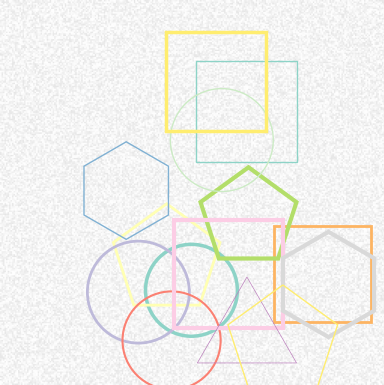[{"shape": "circle", "thickness": 2.5, "radius": 0.6, "center": [0.497, 0.246]}, {"shape": "square", "thickness": 1, "radius": 0.66, "center": [0.641, 0.71]}, {"shape": "pentagon", "thickness": 2, "radius": 0.73, "center": [0.433, 0.325]}, {"shape": "circle", "thickness": 2, "radius": 0.66, "center": [0.359, 0.241]}, {"shape": "circle", "thickness": 1.5, "radius": 0.64, "center": [0.446, 0.116]}, {"shape": "hexagon", "thickness": 1, "radius": 0.63, "center": [0.328, 0.505]}, {"shape": "square", "thickness": 2, "radius": 0.63, "center": [0.837, 0.289]}, {"shape": "pentagon", "thickness": 3, "radius": 0.66, "center": [0.645, 0.435]}, {"shape": "square", "thickness": 3, "radius": 0.7, "center": [0.594, 0.289]}, {"shape": "hexagon", "thickness": 3, "radius": 0.68, "center": [0.853, 0.261]}, {"shape": "triangle", "thickness": 0.5, "radius": 0.74, "center": [0.641, 0.132]}, {"shape": "circle", "thickness": 1, "radius": 0.67, "center": [0.576, 0.636]}, {"shape": "pentagon", "thickness": 1, "radius": 0.75, "center": [0.735, 0.11]}, {"shape": "square", "thickness": 2.5, "radius": 0.65, "center": [0.56, 0.788]}]